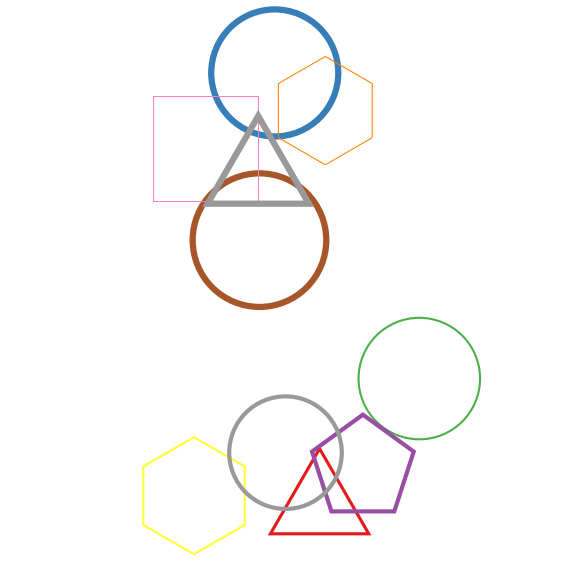[{"shape": "triangle", "thickness": 1.5, "radius": 0.49, "center": [0.553, 0.124]}, {"shape": "circle", "thickness": 3, "radius": 0.55, "center": [0.476, 0.873]}, {"shape": "circle", "thickness": 1, "radius": 0.53, "center": [0.726, 0.344]}, {"shape": "pentagon", "thickness": 2, "radius": 0.46, "center": [0.628, 0.189]}, {"shape": "hexagon", "thickness": 0.5, "radius": 0.47, "center": [0.563, 0.808]}, {"shape": "hexagon", "thickness": 1, "radius": 0.51, "center": [0.336, 0.141]}, {"shape": "circle", "thickness": 3, "radius": 0.58, "center": [0.449, 0.583]}, {"shape": "square", "thickness": 0.5, "radius": 0.45, "center": [0.356, 0.742]}, {"shape": "triangle", "thickness": 3, "radius": 0.51, "center": [0.447, 0.697]}, {"shape": "circle", "thickness": 2, "radius": 0.49, "center": [0.494, 0.215]}]